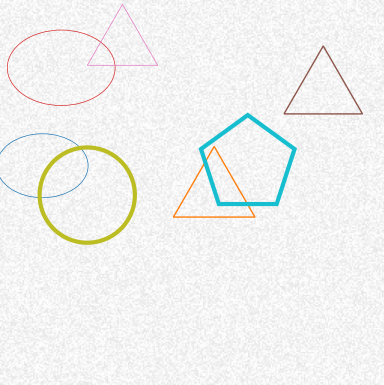[{"shape": "oval", "thickness": 0.5, "radius": 0.59, "center": [0.11, 0.57]}, {"shape": "triangle", "thickness": 1, "radius": 0.61, "center": [0.556, 0.497]}, {"shape": "oval", "thickness": 0.5, "radius": 0.7, "center": [0.159, 0.824]}, {"shape": "triangle", "thickness": 1, "radius": 0.59, "center": [0.84, 0.763]}, {"shape": "triangle", "thickness": 0.5, "radius": 0.53, "center": [0.318, 0.883]}, {"shape": "circle", "thickness": 3, "radius": 0.62, "center": [0.227, 0.493]}, {"shape": "pentagon", "thickness": 3, "radius": 0.64, "center": [0.644, 0.573]}]